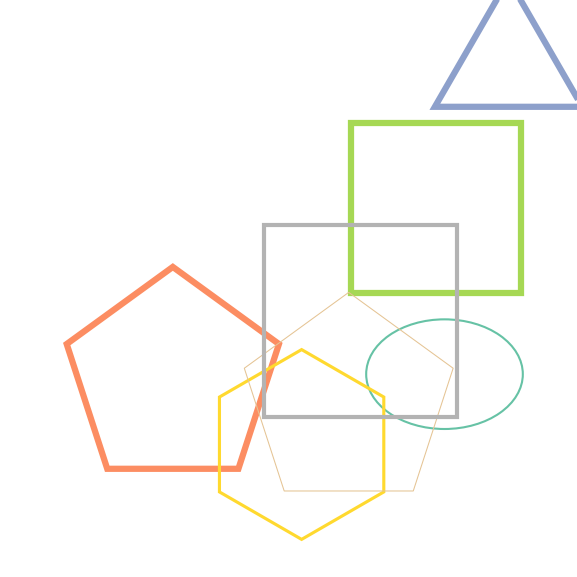[{"shape": "oval", "thickness": 1, "radius": 0.68, "center": [0.77, 0.351]}, {"shape": "pentagon", "thickness": 3, "radius": 0.97, "center": [0.299, 0.344]}, {"shape": "triangle", "thickness": 3, "radius": 0.74, "center": [0.881, 0.888]}, {"shape": "square", "thickness": 3, "radius": 0.74, "center": [0.755, 0.639]}, {"shape": "hexagon", "thickness": 1.5, "radius": 0.82, "center": [0.522, 0.229]}, {"shape": "pentagon", "thickness": 0.5, "radius": 0.95, "center": [0.604, 0.303]}, {"shape": "square", "thickness": 2, "radius": 0.83, "center": [0.624, 0.443]}]